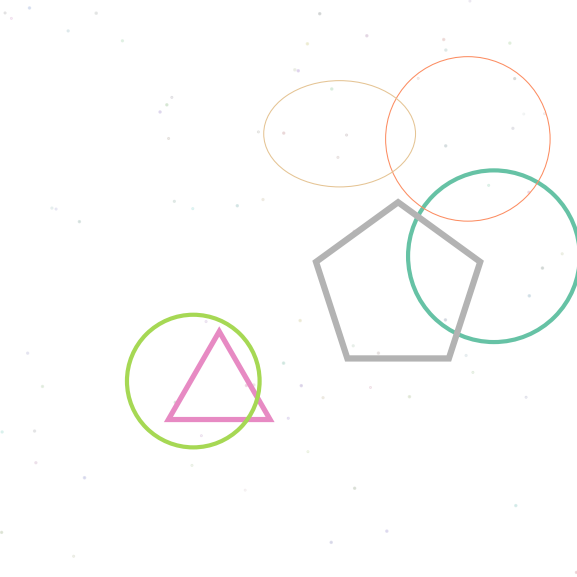[{"shape": "circle", "thickness": 2, "radius": 0.74, "center": [0.855, 0.555]}, {"shape": "circle", "thickness": 0.5, "radius": 0.71, "center": [0.81, 0.759]}, {"shape": "triangle", "thickness": 2.5, "radius": 0.51, "center": [0.38, 0.323]}, {"shape": "circle", "thickness": 2, "radius": 0.57, "center": [0.335, 0.339]}, {"shape": "oval", "thickness": 0.5, "radius": 0.66, "center": [0.588, 0.767]}, {"shape": "pentagon", "thickness": 3, "radius": 0.75, "center": [0.689, 0.499]}]